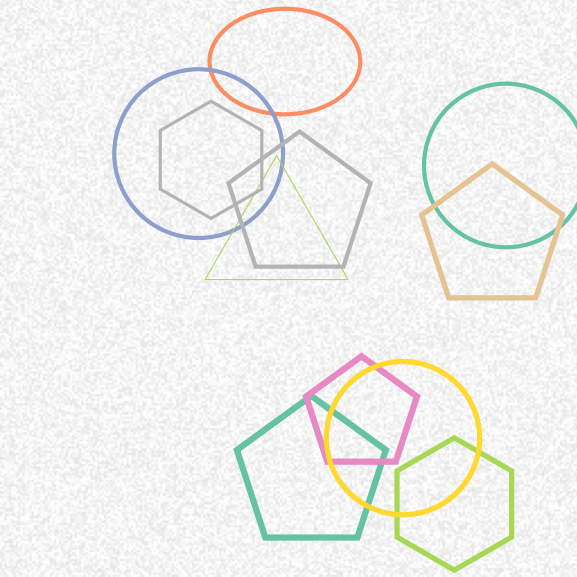[{"shape": "pentagon", "thickness": 3, "radius": 0.68, "center": [0.539, 0.178]}, {"shape": "circle", "thickness": 2, "radius": 0.71, "center": [0.876, 0.713]}, {"shape": "oval", "thickness": 2, "radius": 0.65, "center": [0.493, 0.893]}, {"shape": "circle", "thickness": 2, "radius": 0.73, "center": [0.344, 0.733]}, {"shape": "pentagon", "thickness": 3, "radius": 0.5, "center": [0.626, 0.281]}, {"shape": "triangle", "thickness": 0.5, "radius": 0.72, "center": [0.479, 0.587]}, {"shape": "hexagon", "thickness": 2.5, "radius": 0.57, "center": [0.787, 0.126]}, {"shape": "circle", "thickness": 2.5, "radius": 0.66, "center": [0.698, 0.24]}, {"shape": "pentagon", "thickness": 2.5, "radius": 0.64, "center": [0.852, 0.587]}, {"shape": "hexagon", "thickness": 1.5, "radius": 0.51, "center": [0.365, 0.722]}, {"shape": "pentagon", "thickness": 2, "radius": 0.65, "center": [0.519, 0.642]}]